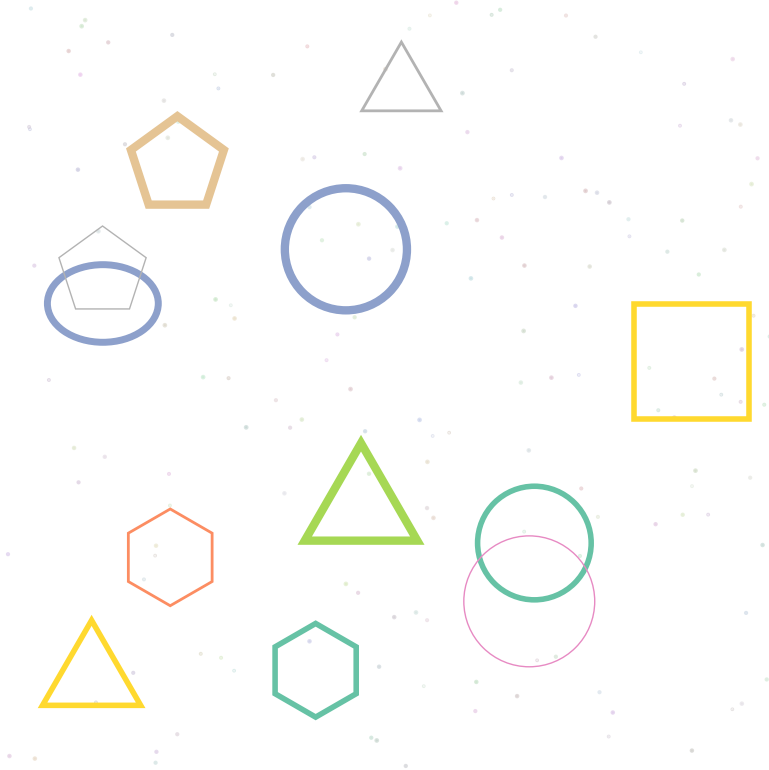[{"shape": "hexagon", "thickness": 2, "radius": 0.3, "center": [0.41, 0.129]}, {"shape": "circle", "thickness": 2, "radius": 0.37, "center": [0.694, 0.295]}, {"shape": "hexagon", "thickness": 1, "radius": 0.31, "center": [0.221, 0.276]}, {"shape": "oval", "thickness": 2.5, "radius": 0.36, "center": [0.134, 0.606]}, {"shape": "circle", "thickness": 3, "radius": 0.4, "center": [0.449, 0.676]}, {"shape": "circle", "thickness": 0.5, "radius": 0.43, "center": [0.687, 0.219]}, {"shape": "triangle", "thickness": 3, "radius": 0.42, "center": [0.469, 0.34]}, {"shape": "square", "thickness": 2, "radius": 0.38, "center": [0.898, 0.53]}, {"shape": "triangle", "thickness": 2, "radius": 0.37, "center": [0.119, 0.121]}, {"shape": "pentagon", "thickness": 3, "radius": 0.32, "center": [0.23, 0.786]}, {"shape": "triangle", "thickness": 1, "radius": 0.3, "center": [0.521, 0.886]}, {"shape": "pentagon", "thickness": 0.5, "radius": 0.3, "center": [0.133, 0.647]}]